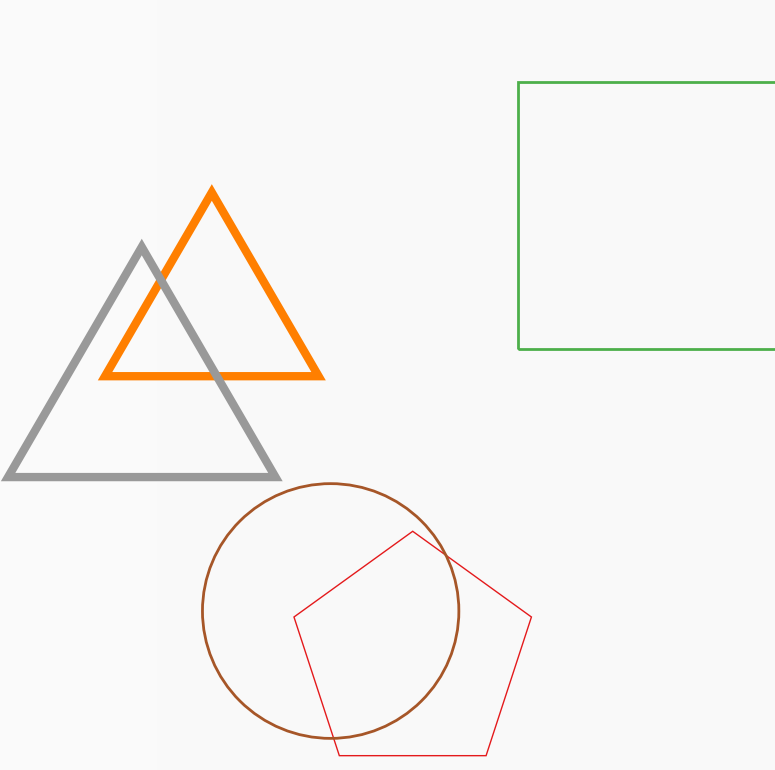[{"shape": "pentagon", "thickness": 0.5, "radius": 0.81, "center": [0.533, 0.149]}, {"shape": "square", "thickness": 1, "radius": 0.87, "center": [0.842, 0.72]}, {"shape": "triangle", "thickness": 3, "radius": 0.8, "center": [0.273, 0.591]}, {"shape": "circle", "thickness": 1, "radius": 0.83, "center": [0.427, 0.206]}, {"shape": "triangle", "thickness": 3, "radius": 1.0, "center": [0.183, 0.48]}]